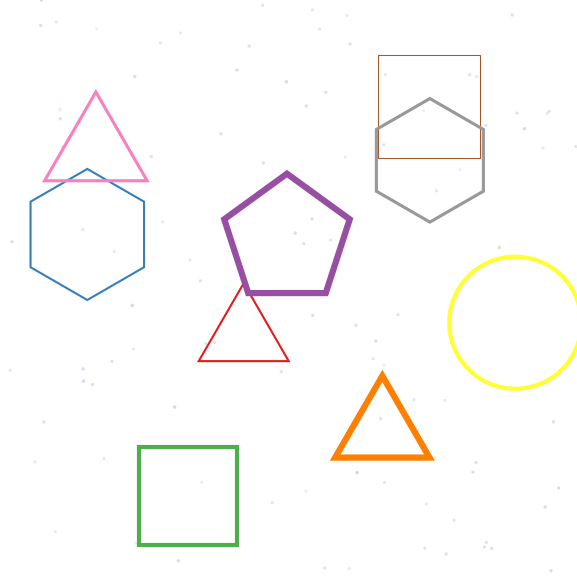[{"shape": "triangle", "thickness": 1, "radius": 0.45, "center": [0.422, 0.419]}, {"shape": "hexagon", "thickness": 1, "radius": 0.57, "center": [0.151, 0.593]}, {"shape": "square", "thickness": 2, "radius": 0.42, "center": [0.326, 0.141]}, {"shape": "pentagon", "thickness": 3, "radius": 0.57, "center": [0.497, 0.584]}, {"shape": "triangle", "thickness": 3, "radius": 0.47, "center": [0.662, 0.254]}, {"shape": "circle", "thickness": 2, "radius": 0.57, "center": [0.892, 0.44]}, {"shape": "square", "thickness": 0.5, "radius": 0.44, "center": [0.743, 0.815]}, {"shape": "triangle", "thickness": 1.5, "radius": 0.51, "center": [0.166, 0.737]}, {"shape": "hexagon", "thickness": 1.5, "radius": 0.53, "center": [0.744, 0.722]}]